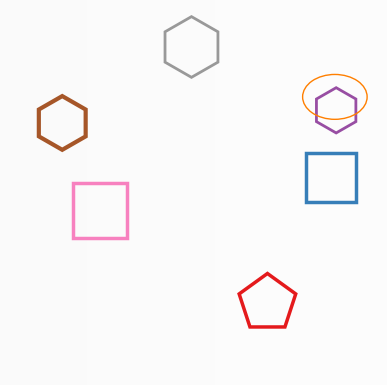[{"shape": "pentagon", "thickness": 2.5, "radius": 0.38, "center": [0.69, 0.213]}, {"shape": "square", "thickness": 2.5, "radius": 0.32, "center": [0.855, 0.538]}, {"shape": "hexagon", "thickness": 2, "radius": 0.29, "center": [0.868, 0.713]}, {"shape": "oval", "thickness": 1, "radius": 0.42, "center": [0.864, 0.748]}, {"shape": "hexagon", "thickness": 3, "radius": 0.35, "center": [0.161, 0.681]}, {"shape": "square", "thickness": 2.5, "radius": 0.35, "center": [0.258, 0.453]}, {"shape": "hexagon", "thickness": 2, "radius": 0.39, "center": [0.494, 0.878]}]